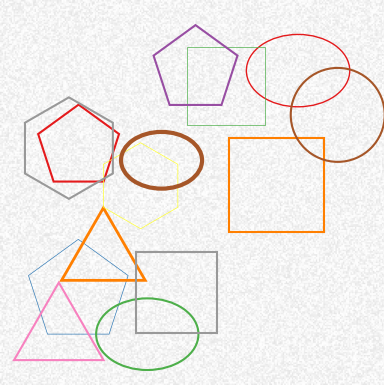[{"shape": "pentagon", "thickness": 1.5, "radius": 0.55, "center": [0.204, 0.618]}, {"shape": "oval", "thickness": 1, "radius": 0.67, "center": [0.774, 0.817]}, {"shape": "pentagon", "thickness": 0.5, "radius": 0.68, "center": [0.203, 0.242]}, {"shape": "square", "thickness": 0.5, "radius": 0.51, "center": [0.586, 0.776]}, {"shape": "oval", "thickness": 1.5, "radius": 0.66, "center": [0.383, 0.132]}, {"shape": "pentagon", "thickness": 1.5, "radius": 0.57, "center": [0.508, 0.82]}, {"shape": "triangle", "thickness": 2, "radius": 0.63, "center": [0.268, 0.335]}, {"shape": "square", "thickness": 1.5, "radius": 0.61, "center": [0.718, 0.519]}, {"shape": "hexagon", "thickness": 0.5, "radius": 0.56, "center": [0.365, 0.517]}, {"shape": "circle", "thickness": 1.5, "radius": 0.61, "center": [0.877, 0.702]}, {"shape": "oval", "thickness": 3, "radius": 0.53, "center": [0.42, 0.584]}, {"shape": "triangle", "thickness": 1.5, "radius": 0.67, "center": [0.153, 0.132]}, {"shape": "square", "thickness": 1.5, "radius": 0.53, "center": [0.459, 0.241]}, {"shape": "hexagon", "thickness": 1.5, "radius": 0.66, "center": [0.179, 0.615]}]